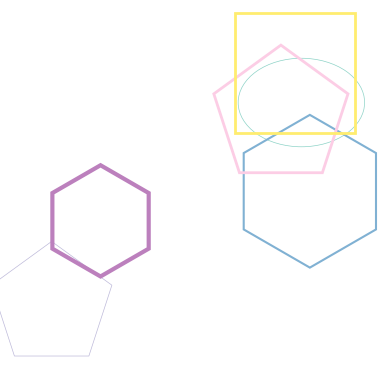[{"shape": "oval", "thickness": 0.5, "radius": 0.82, "center": [0.783, 0.734]}, {"shape": "pentagon", "thickness": 0.5, "radius": 0.82, "center": [0.134, 0.208]}, {"shape": "hexagon", "thickness": 1.5, "radius": 0.99, "center": [0.805, 0.503]}, {"shape": "pentagon", "thickness": 2, "radius": 0.92, "center": [0.73, 0.7]}, {"shape": "hexagon", "thickness": 3, "radius": 0.72, "center": [0.261, 0.426]}, {"shape": "square", "thickness": 2, "radius": 0.78, "center": [0.766, 0.81]}]